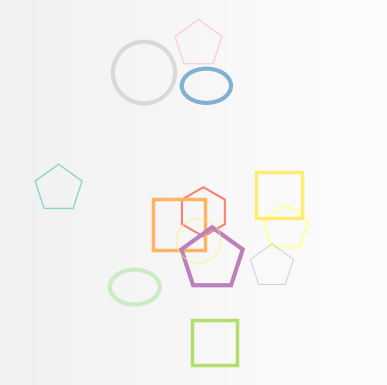[{"shape": "pentagon", "thickness": 1, "radius": 0.32, "center": [0.151, 0.51]}, {"shape": "pentagon", "thickness": 2, "radius": 0.31, "center": [0.737, 0.408]}, {"shape": "pentagon", "thickness": 0.5, "radius": 0.29, "center": [0.702, 0.308]}, {"shape": "hexagon", "thickness": 1.5, "radius": 0.32, "center": [0.525, 0.45]}, {"shape": "oval", "thickness": 3, "radius": 0.32, "center": [0.533, 0.777]}, {"shape": "square", "thickness": 2.5, "radius": 0.33, "center": [0.462, 0.417]}, {"shape": "square", "thickness": 2.5, "radius": 0.29, "center": [0.553, 0.111]}, {"shape": "pentagon", "thickness": 1, "radius": 0.32, "center": [0.512, 0.886]}, {"shape": "circle", "thickness": 3, "radius": 0.4, "center": [0.372, 0.812]}, {"shape": "pentagon", "thickness": 3, "radius": 0.42, "center": [0.547, 0.326]}, {"shape": "oval", "thickness": 3, "radius": 0.32, "center": [0.348, 0.254]}, {"shape": "circle", "thickness": 0.5, "radius": 0.29, "center": [0.512, 0.374]}, {"shape": "square", "thickness": 2.5, "radius": 0.3, "center": [0.719, 0.493]}]